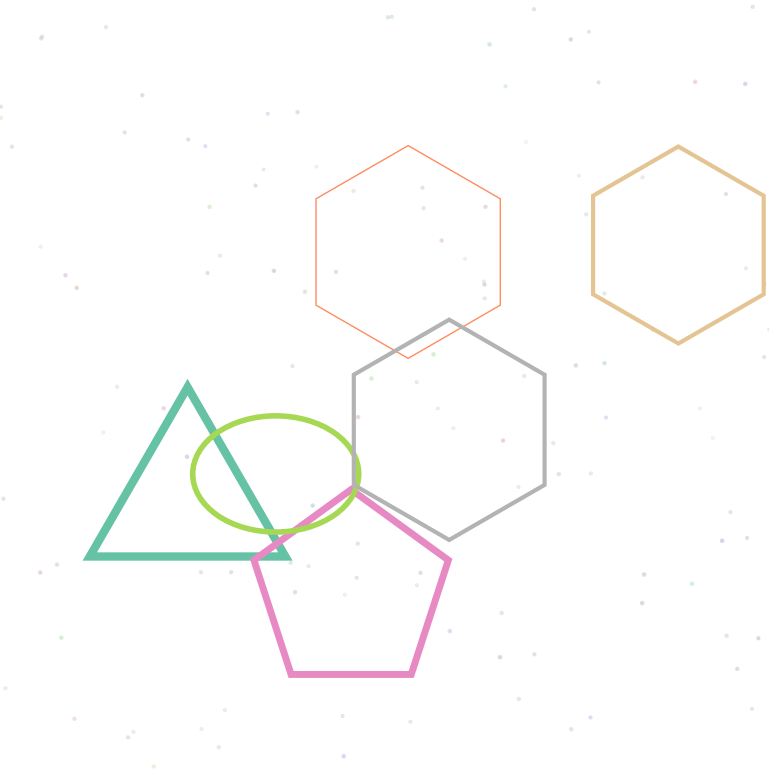[{"shape": "triangle", "thickness": 3, "radius": 0.73, "center": [0.244, 0.351]}, {"shape": "hexagon", "thickness": 0.5, "radius": 0.69, "center": [0.53, 0.673]}, {"shape": "pentagon", "thickness": 2.5, "radius": 0.66, "center": [0.456, 0.231]}, {"shape": "oval", "thickness": 2, "radius": 0.54, "center": [0.358, 0.384]}, {"shape": "hexagon", "thickness": 1.5, "radius": 0.64, "center": [0.881, 0.682]}, {"shape": "hexagon", "thickness": 1.5, "radius": 0.72, "center": [0.583, 0.442]}]